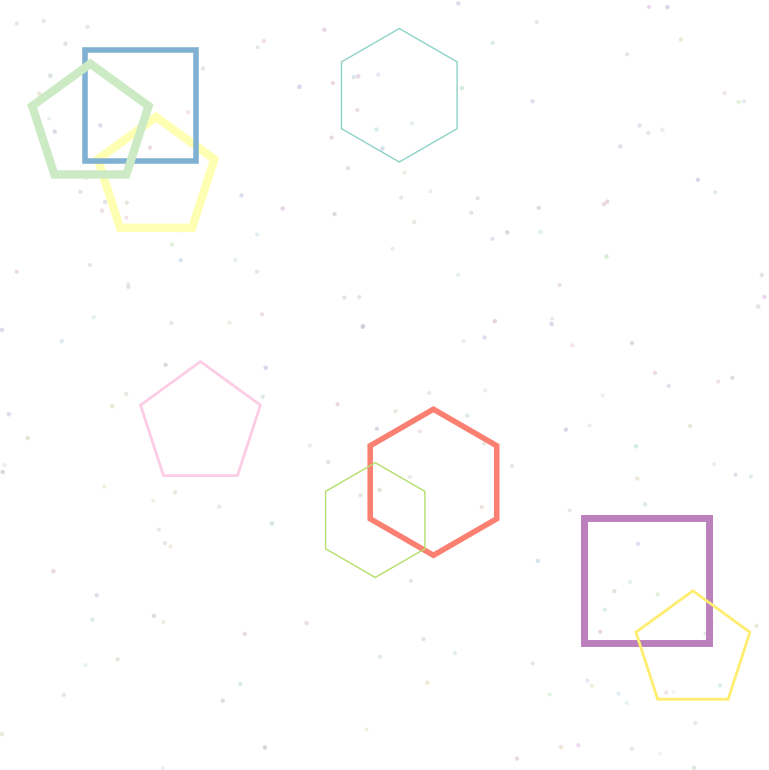[{"shape": "hexagon", "thickness": 0.5, "radius": 0.43, "center": [0.519, 0.876]}, {"shape": "pentagon", "thickness": 3, "radius": 0.4, "center": [0.203, 0.769]}, {"shape": "hexagon", "thickness": 2, "radius": 0.47, "center": [0.563, 0.374]}, {"shape": "square", "thickness": 2, "radius": 0.36, "center": [0.182, 0.863]}, {"shape": "hexagon", "thickness": 0.5, "radius": 0.37, "center": [0.487, 0.325]}, {"shape": "pentagon", "thickness": 1, "radius": 0.41, "center": [0.26, 0.449]}, {"shape": "square", "thickness": 2.5, "radius": 0.41, "center": [0.84, 0.246]}, {"shape": "pentagon", "thickness": 3, "radius": 0.4, "center": [0.117, 0.838]}, {"shape": "pentagon", "thickness": 1, "radius": 0.39, "center": [0.9, 0.155]}]